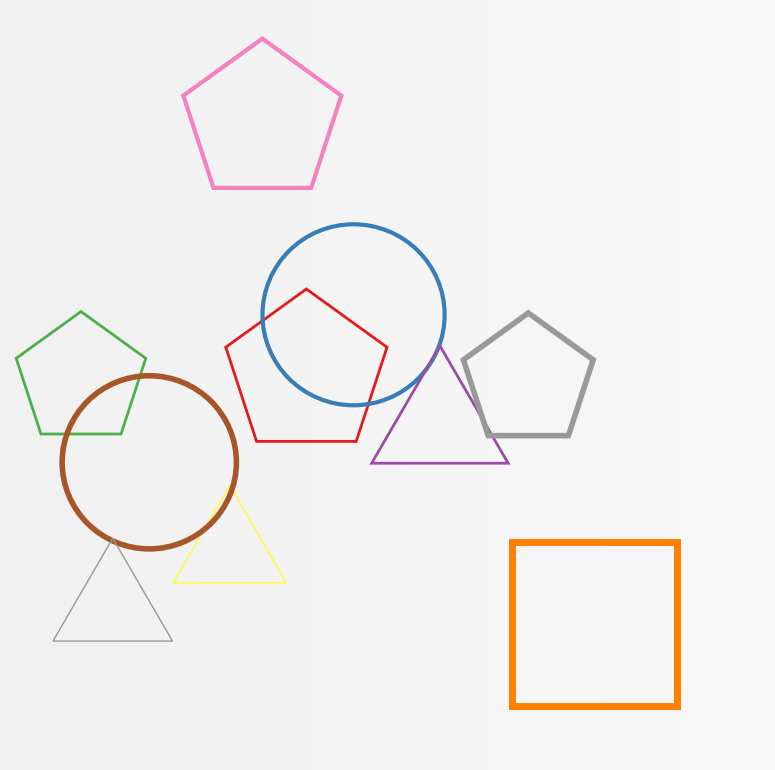[{"shape": "pentagon", "thickness": 1, "radius": 0.55, "center": [0.395, 0.515]}, {"shape": "circle", "thickness": 1.5, "radius": 0.59, "center": [0.456, 0.591]}, {"shape": "pentagon", "thickness": 1, "radius": 0.44, "center": [0.105, 0.507]}, {"shape": "triangle", "thickness": 1, "radius": 0.51, "center": [0.568, 0.449]}, {"shape": "square", "thickness": 2.5, "radius": 0.53, "center": [0.767, 0.189]}, {"shape": "triangle", "thickness": 0.5, "radius": 0.42, "center": [0.296, 0.285]}, {"shape": "circle", "thickness": 2, "radius": 0.56, "center": [0.193, 0.4]}, {"shape": "pentagon", "thickness": 1.5, "radius": 0.54, "center": [0.339, 0.843]}, {"shape": "pentagon", "thickness": 2, "radius": 0.44, "center": [0.682, 0.505]}, {"shape": "triangle", "thickness": 0.5, "radius": 0.45, "center": [0.145, 0.212]}]